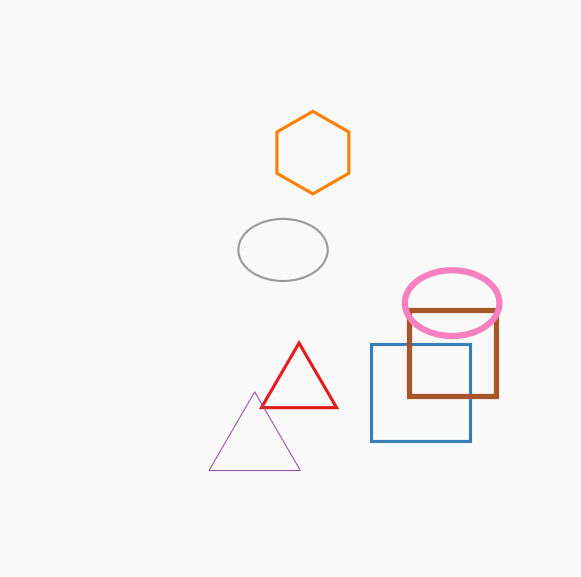[{"shape": "triangle", "thickness": 1.5, "radius": 0.37, "center": [0.514, 0.331]}, {"shape": "square", "thickness": 1.5, "radius": 0.42, "center": [0.723, 0.319]}, {"shape": "triangle", "thickness": 0.5, "radius": 0.45, "center": [0.438, 0.23]}, {"shape": "hexagon", "thickness": 1.5, "radius": 0.36, "center": [0.538, 0.735]}, {"shape": "square", "thickness": 2.5, "radius": 0.37, "center": [0.778, 0.388]}, {"shape": "oval", "thickness": 3, "radius": 0.41, "center": [0.778, 0.474]}, {"shape": "oval", "thickness": 1, "radius": 0.38, "center": [0.487, 0.566]}]